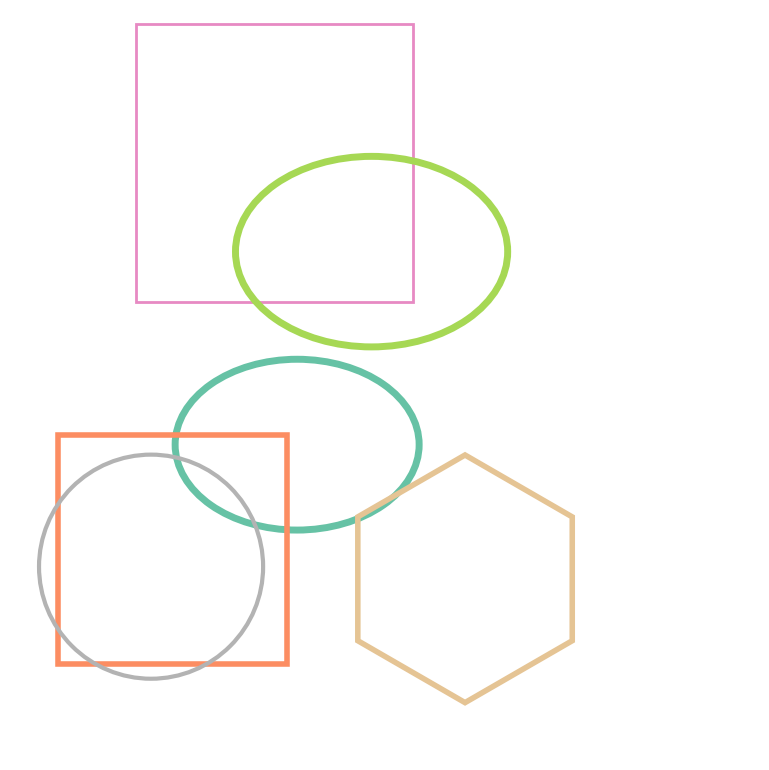[{"shape": "oval", "thickness": 2.5, "radius": 0.79, "center": [0.386, 0.423]}, {"shape": "square", "thickness": 2, "radius": 0.74, "center": [0.224, 0.286]}, {"shape": "square", "thickness": 1, "radius": 0.9, "center": [0.357, 0.789]}, {"shape": "oval", "thickness": 2.5, "radius": 0.88, "center": [0.483, 0.673]}, {"shape": "hexagon", "thickness": 2, "radius": 0.8, "center": [0.604, 0.248]}, {"shape": "circle", "thickness": 1.5, "radius": 0.73, "center": [0.196, 0.264]}]